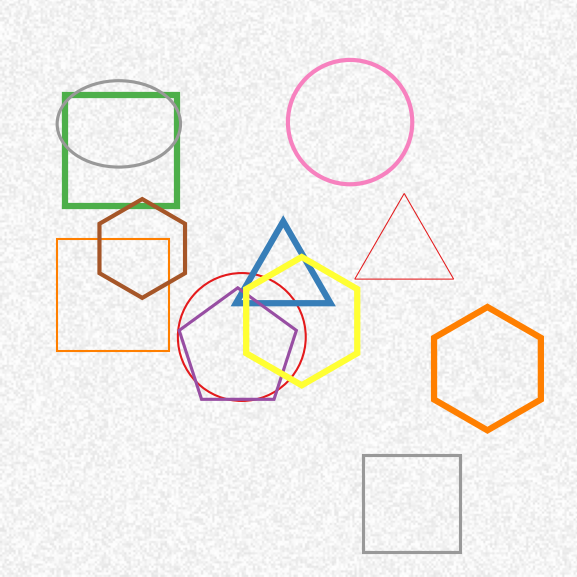[{"shape": "circle", "thickness": 1, "radius": 0.55, "center": [0.419, 0.416]}, {"shape": "triangle", "thickness": 0.5, "radius": 0.49, "center": [0.7, 0.565]}, {"shape": "triangle", "thickness": 3, "radius": 0.47, "center": [0.49, 0.521]}, {"shape": "square", "thickness": 3, "radius": 0.48, "center": [0.209, 0.738]}, {"shape": "pentagon", "thickness": 1.5, "radius": 0.53, "center": [0.412, 0.394]}, {"shape": "square", "thickness": 1, "radius": 0.48, "center": [0.195, 0.489]}, {"shape": "hexagon", "thickness": 3, "radius": 0.53, "center": [0.844, 0.361]}, {"shape": "hexagon", "thickness": 3, "radius": 0.56, "center": [0.522, 0.443]}, {"shape": "hexagon", "thickness": 2, "radius": 0.43, "center": [0.246, 0.569]}, {"shape": "circle", "thickness": 2, "radius": 0.54, "center": [0.606, 0.788]}, {"shape": "square", "thickness": 1.5, "radius": 0.42, "center": [0.712, 0.128]}, {"shape": "oval", "thickness": 1.5, "radius": 0.53, "center": [0.206, 0.785]}]